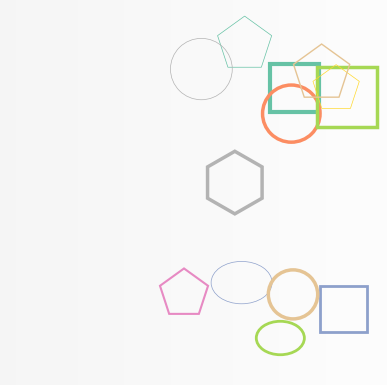[{"shape": "square", "thickness": 3, "radius": 0.31, "center": [0.761, 0.772]}, {"shape": "pentagon", "thickness": 0.5, "radius": 0.37, "center": [0.631, 0.885]}, {"shape": "circle", "thickness": 2.5, "radius": 0.37, "center": [0.752, 0.705]}, {"shape": "square", "thickness": 2, "radius": 0.3, "center": [0.886, 0.197]}, {"shape": "oval", "thickness": 0.5, "radius": 0.39, "center": [0.623, 0.266]}, {"shape": "pentagon", "thickness": 1.5, "radius": 0.33, "center": [0.475, 0.237]}, {"shape": "oval", "thickness": 2, "radius": 0.31, "center": [0.723, 0.122]}, {"shape": "square", "thickness": 2.5, "radius": 0.39, "center": [0.896, 0.749]}, {"shape": "pentagon", "thickness": 0.5, "radius": 0.31, "center": [0.867, 0.769]}, {"shape": "circle", "thickness": 2.5, "radius": 0.32, "center": [0.756, 0.235]}, {"shape": "pentagon", "thickness": 1, "radius": 0.38, "center": [0.83, 0.809]}, {"shape": "hexagon", "thickness": 2.5, "radius": 0.41, "center": [0.606, 0.526]}, {"shape": "circle", "thickness": 0.5, "radius": 0.4, "center": [0.52, 0.821]}]